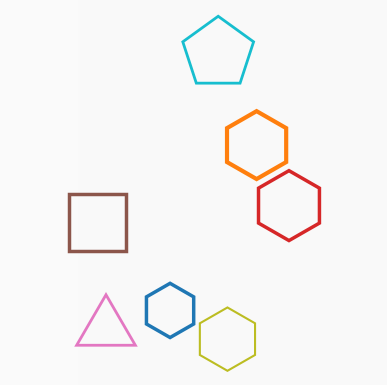[{"shape": "hexagon", "thickness": 2.5, "radius": 0.35, "center": [0.439, 0.194]}, {"shape": "hexagon", "thickness": 3, "radius": 0.44, "center": [0.662, 0.623]}, {"shape": "hexagon", "thickness": 2.5, "radius": 0.45, "center": [0.746, 0.466]}, {"shape": "square", "thickness": 2.5, "radius": 0.36, "center": [0.251, 0.422]}, {"shape": "triangle", "thickness": 2, "radius": 0.44, "center": [0.274, 0.147]}, {"shape": "hexagon", "thickness": 1.5, "radius": 0.41, "center": [0.587, 0.119]}, {"shape": "pentagon", "thickness": 2, "radius": 0.48, "center": [0.563, 0.862]}]